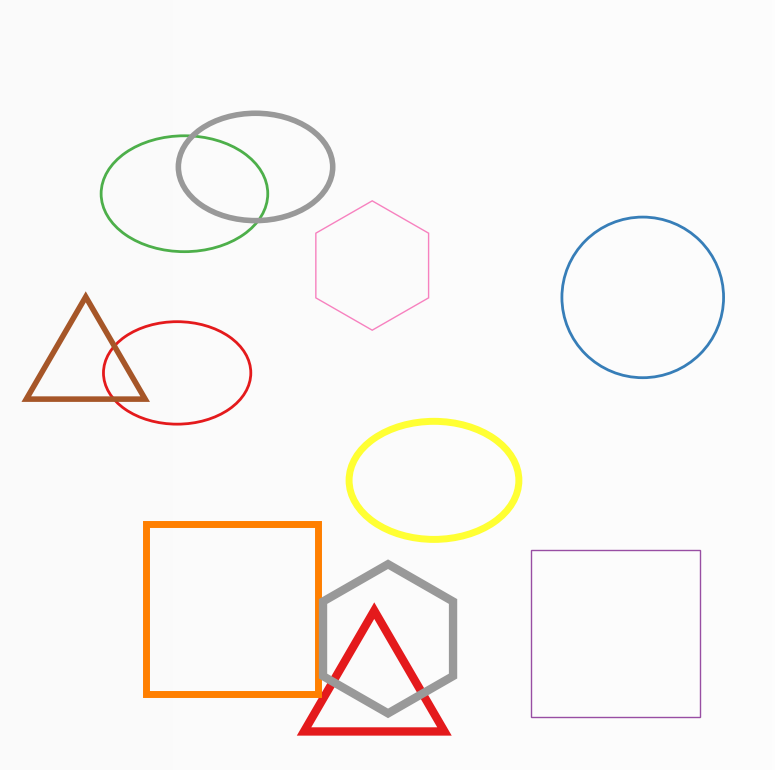[{"shape": "triangle", "thickness": 3, "radius": 0.52, "center": [0.483, 0.102]}, {"shape": "oval", "thickness": 1, "radius": 0.48, "center": [0.229, 0.516]}, {"shape": "circle", "thickness": 1, "radius": 0.52, "center": [0.829, 0.614]}, {"shape": "oval", "thickness": 1, "radius": 0.54, "center": [0.238, 0.748]}, {"shape": "square", "thickness": 0.5, "radius": 0.54, "center": [0.794, 0.178]}, {"shape": "square", "thickness": 2.5, "radius": 0.55, "center": [0.299, 0.209]}, {"shape": "oval", "thickness": 2.5, "radius": 0.55, "center": [0.56, 0.376]}, {"shape": "triangle", "thickness": 2, "radius": 0.44, "center": [0.111, 0.526]}, {"shape": "hexagon", "thickness": 0.5, "radius": 0.42, "center": [0.48, 0.655]}, {"shape": "hexagon", "thickness": 3, "radius": 0.48, "center": [0.501, 0.17]}, {"shape": "oval", "thickness": 2, "radius": 0.5, "center": [0.33, 0.783]}]